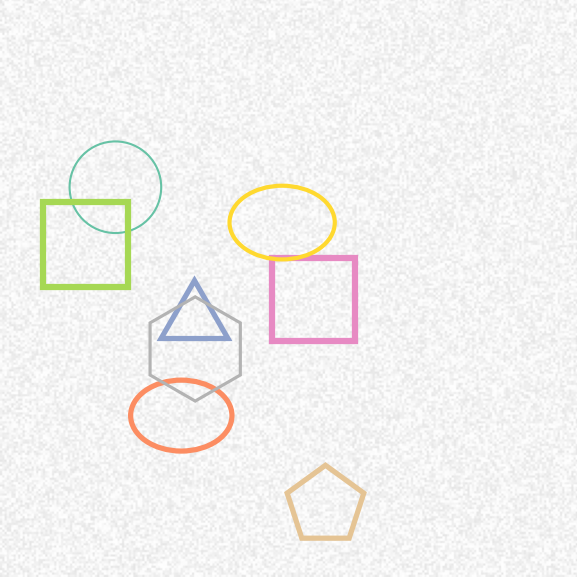[{"shape": "circle", "thickness": 1, "radius": 0.4, "center": [0.2, 0.675]}, {"shape": "oval", "thickness": 2.5, "radius": 0.44, "center": [0.314, 0.279]}, {"shape": "triangle", "thickness": 2.5, "radius": 0.33, "center": [0.337, 0.446]}, {"shape": "square", "thickness": 3, "radius": 0.36, "center": [0.543, 0.48]}, {"shape": "square", "thickness": 3, "radius": 0.37, "center": [0.148, 0.576]}, {"shape": "oval", "thickness": 2, "radius": 0.46, "center": [0.489, 0.614]}, {"shape": "pentagon", "thickness": 2.5, "radius": 0.35, "center": [0.564, 0.124]}, {"shape": "hexagon", "thickness": 1.5, "radius": 0.45, "center": [0.338, 0.395]}]